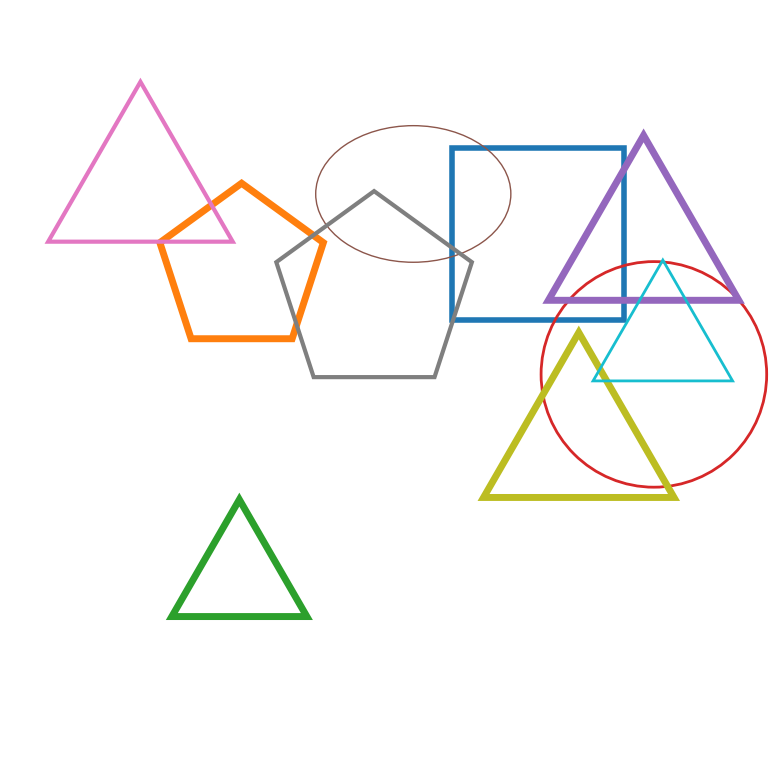[{"shape": "square", "thickness": 2, "radius": 0.56, "center": [0.699, 0.696]}, {"shape": "pentagon", "thickness": 2.5, "radius": 0.56, "center": [0.314, 0.65]}, {"shape": "triangle", "thickness": 2.5, "radius": 0.51, "center": [0.311, 0.25]}, {"shape": "circle", "thickness": 1, "radius": 0.73, "center": [0.849, 0.514]}, {"shape": "triangle", "thickness": 2.5, "radius": 0.71, "center": [0.836, 0.681]}, {"shape": "oval", "thickness": 0.5, "radius": 0.63, "center": [0.537, 0.748]}, {"shape": "triangle", "thickness": 1.5, "radius": 0.69, "center": [0.182, 0.755]}, {"shape": "pentagon", "thickness": 1.5, "radius": 0.67, "center": [0.486, 0.618]}, {"shape": "triangle", "thickness": 2.5, "radius": 0.71, "center": [0.752, 0.425]}, {"shape": "triangle", "thickness": 1, "radius": 0.52, "center": [0.861, 0.558]}]